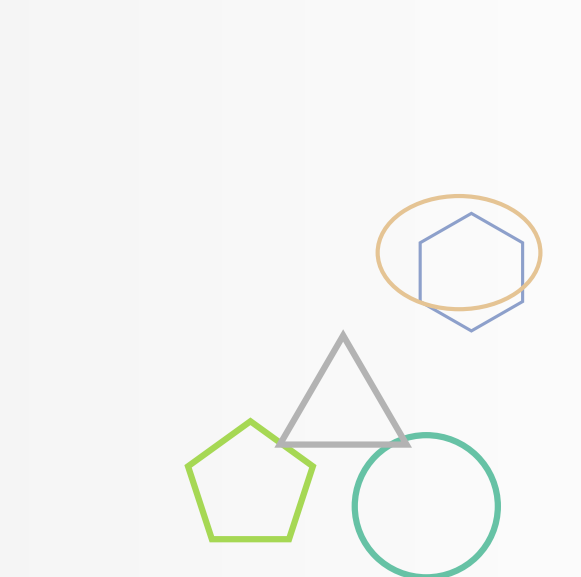[{"shape": "circle", "thickness": 3, "radius": 0.62, "center": [0.733, 0.123]}, {"shape": "hexagon", "thickness": 1.5, "radius": 0.51, "center": [0.811, 0.528]}, {"shape": "pentagon", "thickness": 3, "radius": 0.56, "center": [0.431, 0.157]}, {"shape": "oval", "thickness": 2, "radius": 0.7, "center": [0.79, 0.562]}, {"shape": "triangle", "thickness": 3, "radius": 0.63, "center": [0.59, 0.292]}]